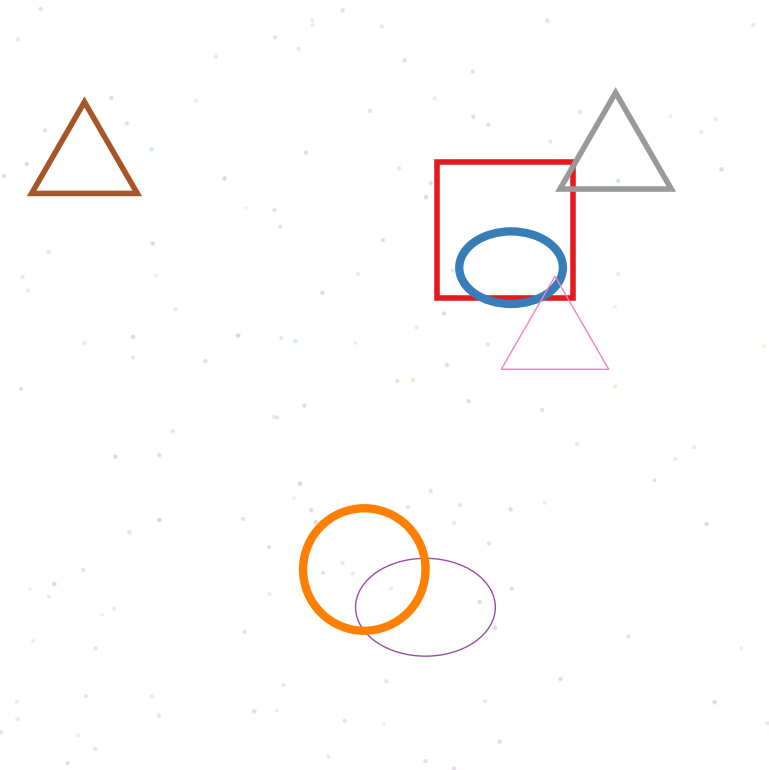[{"shape": "square", "thickness": 2, "radius": 0.44, "center": [0.656, 0.701]}, {"shape": "oval", "thickness": 3, "radius": 0.34, "center": [0.664, 0.652]}, {"shape": "oval", "thickness": 0.5, "radius": 0.45, "center": [0.553, 0.211]}, {"shape": "circle", "thickness": 3, "radius": 0.4, "center": [0.473, 0.26]}, {"shape": "triangle", "thickness": 2, "radius": 0.4, "center": [0.11, 0.788]}, {"shape": "triangle", "thickness": 0.5, "radius": 0.4, "center": [0.721, 0.561]}, {"shape": "triangle", "thickness": 2, "radius": 0.42, "center": [0.8, 0.796]}]